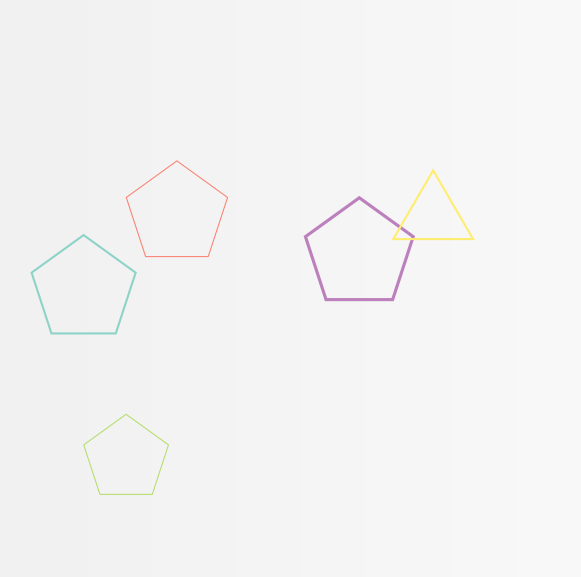[{"shape": "pentagon", "thickness": 1, "radius": 0.47, "center": [0.144, 0.498]}, {"shape": "pentagon", "thickness": 0.5, "radius": 0.46, "center": [0.304, 0.629]}, {"shape": "pentagon", "thickness": 0.5, "radius": 0.38, "center": [0.217, 0.205]}, {"shape": "pentagon", "thickness": 1.5, "radius": 0.49, "center": [0.618, 0.559]}, {"shape": "triangle", "thickness": 1, "radius": 0.4, "center": [0.745, 0.625]}]